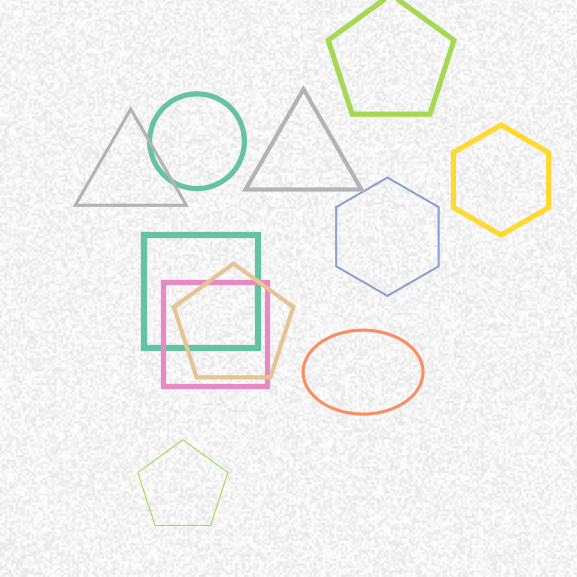[{"shape": "circle", "thickness": 2.5, "radius": 0.41, "center": [0.341, 0.755]}, {"shape": "square", "thickness": 3, "radius": 0.49, "center": [0.348, 0.494]}, {"shape": "oval", "thickness": 1.5, "radius": 0.52, "center": [0.629, 0.355]}, {"shape": "hexagon", "thickness": 1, "radius": 0.51, "center": [0.671, 0.589]}, {"shape": "square", "thickness": 2.5, "radius": 0.45, "center": [0.372, 0.421]}, {"shape": "pentagon", "thickness": 2.5, "radius": 0.57, "center": [0.677, 0.894]}, {"shape": "pentagon", "thickness": 0.5, "radius": 0.41, "center": [0.317, 0.156]}, {"shape": "hexagon", "thickness": 2.5, "radius": 0.48, "center": [0.868, 0.687]}, {"shape": "pentagon", "thickness": 2, "radius": 0.54, "center": [0.404, 0.434]}, {"shape": "triangle", "thickness": 1.5, "radius": 0.56, "center": [0.226, 0.699]}, {"shape": "triangle", "thickness": 2, "radius": 0.58, "center": [0.526, 0.729]}]